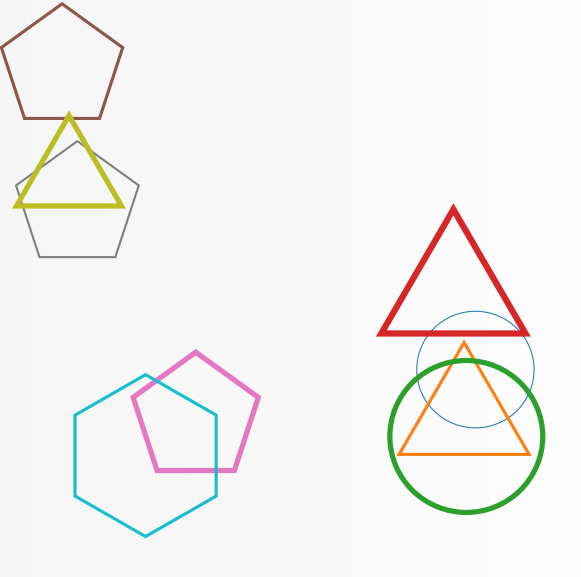[{"shape": "circle", "thickness": 0.5, "radius": 0.5, "center": [0.818, 0.359]}, {"shape": "triangle", "thickness": 1.5, "radius": 0.65, "center": [0.798, 0.277]}, {"shape": "circle", "thickness": 2.5, "radius": 0.66, "center": [0.802, 0.243]}, {"shape": "triangle", "thickness": 3, "radius": 0.72, "center": [0.78, 0.493]}, {"shape": "pentagon", "thickness": 1.5, "radius": 0.55, "center": [0.107, 0.883]}, {"shape": "pentagon", "thickness": 2.5, "radius": 0.57, "center": [0.337, 0.276]}, {"shape": "pentagon", "thickness": 1, "radius": 0.56, "center": [0.133, 0.644]}, {"shape": "triangle", "thickness": 2.5, "radius": 0.52, "center": [0.119, 0.695]}, {"shape": "hexagon", "thickness": 1.5, "radius": 0.7, "center": [0.251, 0.21]}]